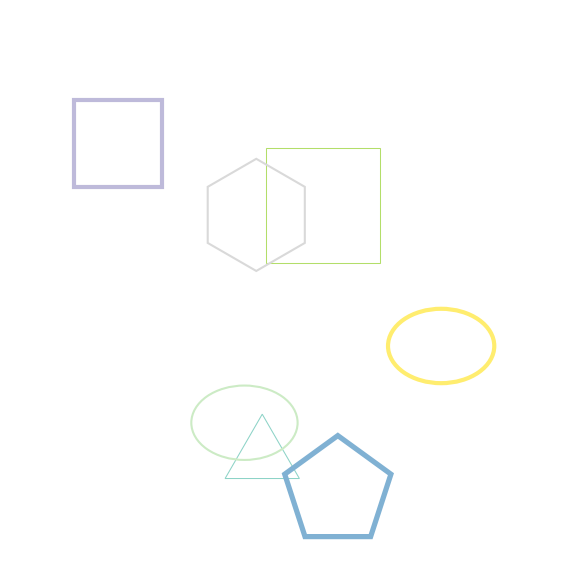[{"shape": "triangle", "thickness": 0.5, "radius": 0.37, "center": [0.454, 0.208]}, {"shape": "square", "thickness": 2, "radius": 0.38, "center": [0.204, 0.751]}, {"shape": "pentagon", "thickness": 2.5, "radius": 0.48, "center": [0.585, 0.148]}, {"shape": "square", "thickness": 0.5, "radius": 0.5, "center": [0.559, 0.643]}, {"shape": "hexagon", "thickness": 1, "radius": 0.49, "center": [0.444, 0.627]}, {"shape": "oval", "thickness": 1, "radius": 0.46, "center": [0.423, 0.267]}, {"shape": "oval", "thickness": 2, "radius": 0.46, "center": [0.764, 0.4]}]